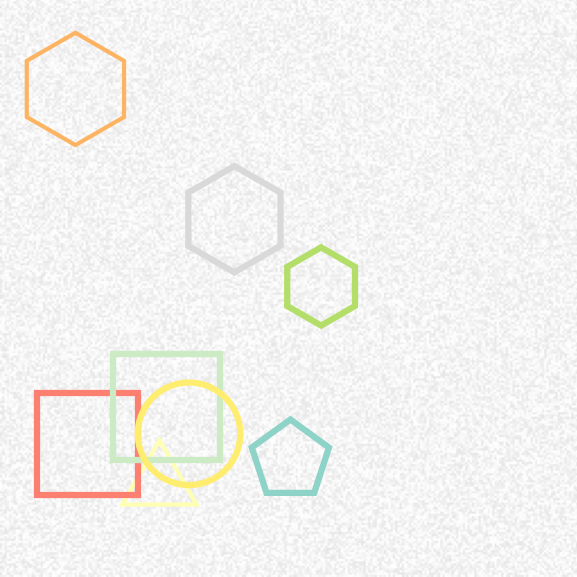[{"shape": "pentagon", "thickness": 3, "radius": 0.35, "center": [0.503, 0.202]}, {"shape": "triangle", "thickness": 2, "radius": 0.37, "center": [0.276, 0.163]}, {"shape": "square", "thickness": 3, "radius": 0.44, "center": [0.151, 0.231]}, {"shape": "hexagon", "thickness": 2, "radius": 0.49, "center": [0.131, 0.845]}, {"shape": "hexagon", "thickness": 3, "radius": 0.34, "center": [0.556, 0.503]}, {"shape": "hexagon", "thickness": 3, "radius": 0.46, "center": [0.406, 0.619]}, {"shape": "square", "thickness": 3, "radius": 0.46, "center": [0.288, 0.294]}, {"shape": "circle", "thickness": 3, "radius": 0.44, "center": [0.327, 0.248]}]